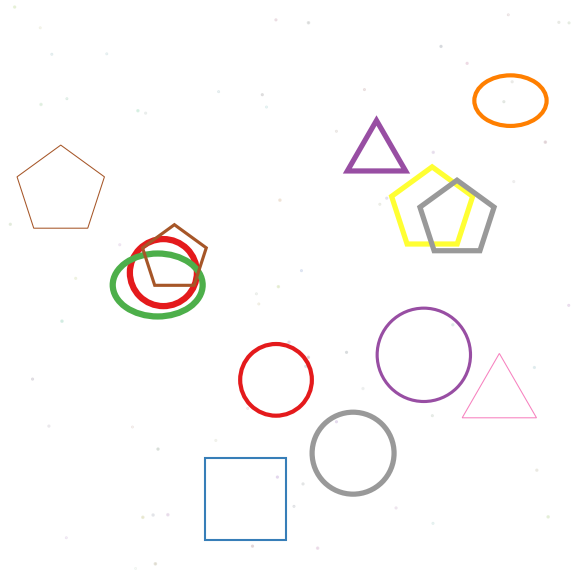[{"shape": "circle", "thickness": 3, "radius": 0.29, "center": [0.283, 0.527]}, {"shape": "circle", "thickness": 2, "radius": 0.31, "center": [0.478, 0.341]}, {"shape": "square", "thickness": 1, "radius": 0.35, "center": [0.425, 0.135]}, {"shape": "oval", "thickness": 3, "radius": 0.39, "center": [0.273, 0.506]}, {"shape": "circle", "thickness": 1.5, "radius": 0.4, "center": [0.734, 0.385]}, {"shape": "triangle", "thickness": 2.5, "radius": 0.29, "center": [0.652, 0.732]}, {"shape": "oval", "thickness": 2, "radius": 0.31, "center": [0.884, 0.825]}, {"shape": "pentagon", "thickness": 2.5, "radius": 0.37, "center": [0.748, 0.636]}, {"shape": "pentagon", "thickness": 1.5, "radius": 0.29, "center": [0.302, 0.552]}, {"shape": "pentagon", "thickness": 0.5, "radius": 0.4, "center": [0.105, 0.668]}, {"shape": "triangle", "thickness": 0.5, "radius": 0.37, "center": [0.865, 0.313]}, {"shape": "pentagon", "thickness": 2.5, "radius": 0.34, "center": [0.791, 0.62]}, {"shape": "circle", "thickness": 2.5, "radius": 0.35, "center": [0.611, 0.214]}]